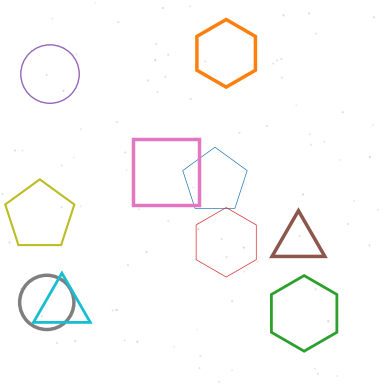[{"shape": "pentagon", "thickness": 0.5, "radius": 0.44, "center": [0.558, 0.53]}, {"shape": "hexagon", "thickness": 2.5, "radius": 0.44, "center": [0.587, 0.862]}, {"shape": "hexagon", "thickness": 2, "radius": 0.49, "center": [0.79, 0.186]}, {"shape": "hexagon", "thickness": 0.5, "radius": 0.45, "center": [0.588, 0.371]}, {"shape": "circle", "thickness": 1, "radius": 0.38, "center": [0.13, 0.808]}, {"shape": "triangle", "thickness": 2.5, "radius": 0.4, "center": [0.775, 0.374]}, {"shape": "square", "thickness": 2.5, "radius": 0.43, "center": [0.431, 0.553]}, {"shape": "circle", "thickness": 2.5, "radius": 0.35, "center": [0.121, 0.215]}, {"shape": "pentagon", "thickness": 1.5, "radius": 0.47, "center": [0.103, 0.44]}, {"shape": "triangle", "thickness": 2, "radius": 0.43, "center": [0.161, 0.205]}]